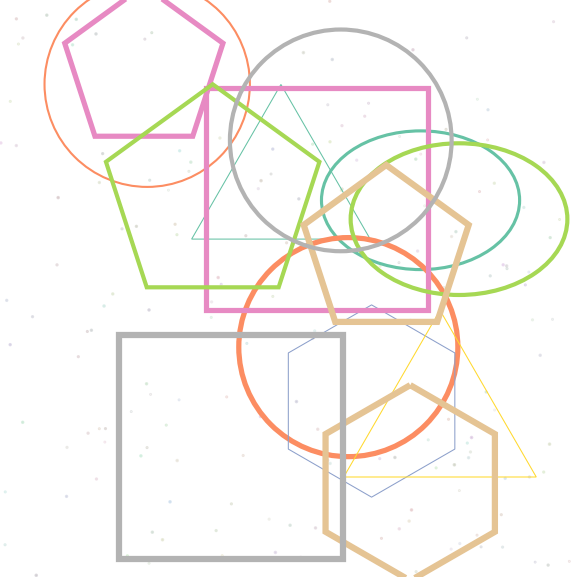[{"shape": "oval", "thickness": 1.5, "radius": 0.86, "center": [0.728, 0.652]}, {"shape": "triangle", "thickness": 0.5, "radius": 0.89, "center": [0.486, 0.674]}, {"shape": "circle", "thickness": 2.5, "radius": 0.95, "center": [0.603, 0.398]}, {"shape": "circle", "thickness": 1, "radius": 0.89, "center": [0.255, 0.853]}, {"shape": "hexagon", "thickness": 0.5, "radius": 0.83, "center": [0.643, 0.305]}, {"shape": "pentagon", "thickness": 2.5, "radius": 0.72, "center": [0.249, 0.88]}, {"shape": "square", "thickness": 2.5, "radius": 0.96, "center": [0.549, 0.655]}, {"shape": "pentagon", "thickness": 2, "radius": 0.97, "center": [0.368, 0.659]}, {"shape": "oval", "thickness": 2, "radius": 0.94, "center": [0.795, 0.62]}, {"shape": "triangle", "thickness": 0.5, "radius": 0.96, "center": [0.762, 0.269]}, {"shape": "pentagon", "thickness": 3, "radius": 0.75, "center": [0.669, 0.563]}, {"shape": "hexagon", "thickness": 3, "radius": 0.85, "center": [0.71, 0.163]}, {"shape": "circle", "thickness": 2, "radius": 0.96, "center": [0.59, 0.756]}, {"shape": "square", "thickness": 3, "radius": 0.97, "center": [0.4, 0.225]}]